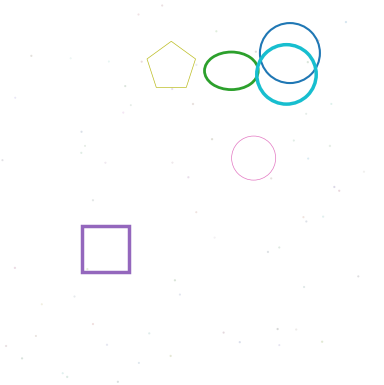[{"shape": "circle", "thickness": 1.5, "radius": 0.39, "center": [0.753, 0.862]}, {"shape": "oval", "thickness": 2, "radius": 0.35, "center": [0.601, 0.816]}, {"shape": "square", "thickness": 2.5, "radius": 0.3, "center": [0.274, 0.353]}, {"shape": "circle", "thickness": 0.5, "radius": 0.29, "center": [0.659, 0.589]}, {"shape": "pentagon", "thickness": 0.5, "radius": 0.33, "center": [0.445, 0.826]}, {"shape": "circle", "thickness": 2.5, "radius": 0.39, "center": [0.744, 0.807]}]